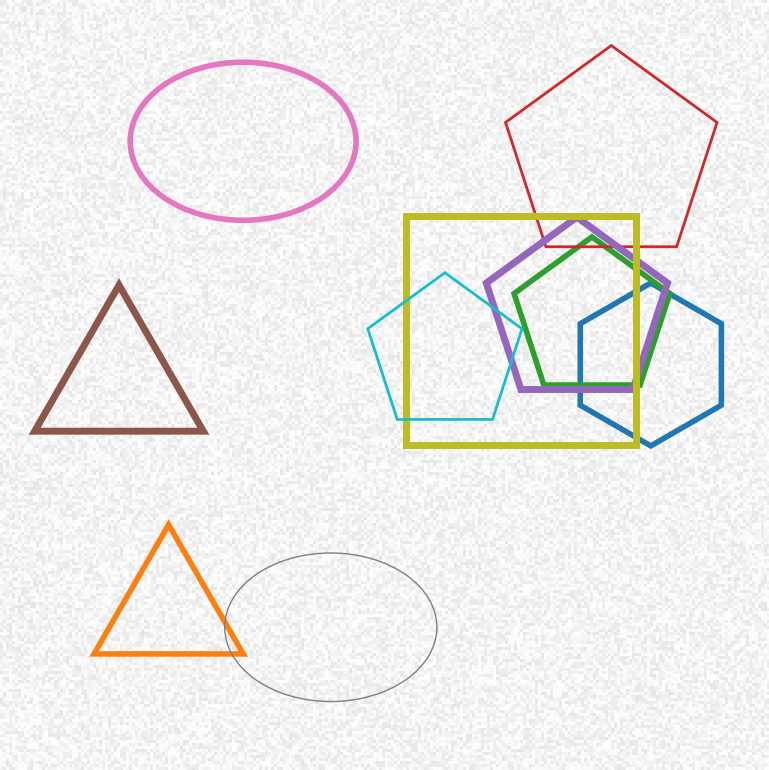[{"shape": "hexagon", "thickness": 2, "radius": 0.53, "center": [0.845, 0.527]}, {"shape": "triangle", "thickness": 2, "radius": 0.56, "center": [0.219, 0.207]}, {"shape": "pentagon", "thickness": 2, "radius": 0.53, "center": [0.769, 0.586]}, {"shape": "pentagon", "thickness": 1, "radius": 0.72, "center": [0.794, 0.796]}, {"shape": "pentagon", "thickness": 2.5, "radius": 0.62, "center": [0.749, 0.594]}, {"shape": "triangle", "thickness": 2.5, "radius": 0.63, "center": [0.155, 0.503]}, {"shape": "oval", "thickness": 2, "radius": 0.73, "center": [0.316, 0.817]}, {"shape": "oval", "thickness": 0.5, "radius": 0.69, "center": [0.43, 0.185]}, {"shape": "square", "thickness": 2.5, "radius": 0.74, "center": [0.677, 0.571]}, {"shape": "pentagon", "thickness": 1, "radius": 0.53, "center": [0.578, 0.541]}]